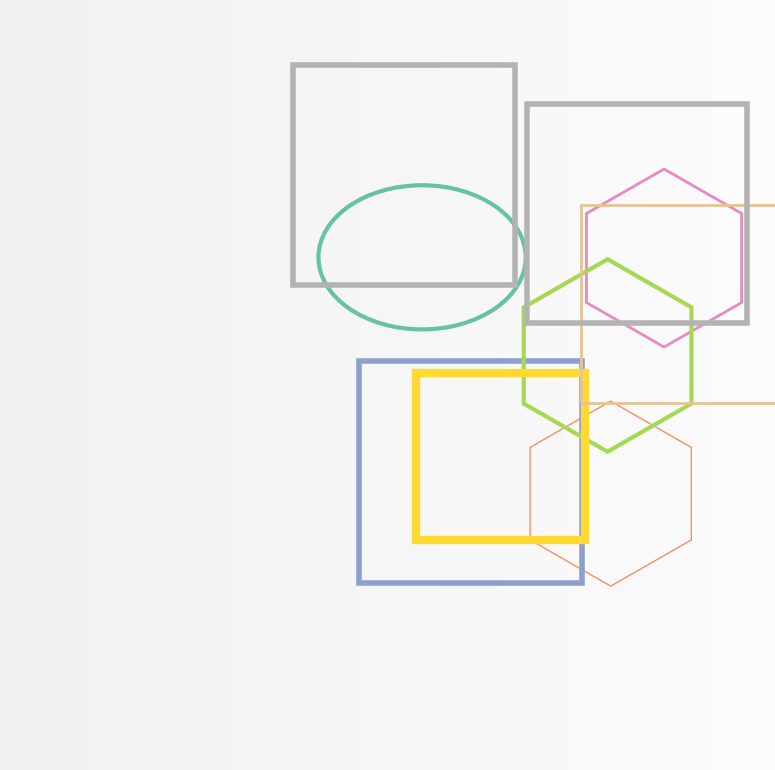[{"shape": "oval", "thickness": 1.5, "radius": 0.67, "center": [0.545, 0.666]}, {"shape": "hexagon", "thickness": 0.5, "radius": 0.6, "center": [0.788, 0.359]}, {"shape": "square", "thickness": 2, "radius": 0.72, "center": [0.607, 0.387]}, {"shape": "hexagon", "thickness": 1, "radius": 0.58, "center": [0.857, 0.665]}, {"shape": "hexagon", "thickness": 1.5, "radius": 0.62, "center": [0.784, 0.538]}, {"shape": "square", "thickness": 3, "radius": 0.54, "center": [0.646, 0.407]}, {"shape": "square", "thickness": 1, "radius": 0.64, "center": [0.878, 0.605]}, {"shape": "square", "thickness": 2, "radius": 0.71, "center": [0.822, 0.723]}, {"shape": "square", "thickness": 2, "radius": 0.71, "center": [0.521, 0.773]}]